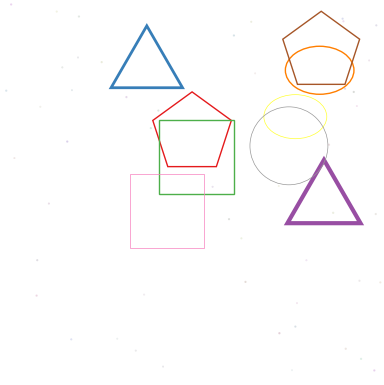[{"shape": "pentagon", "thickness": 1, "radius": 0.54, "center": [0.499, 0.654]}, {"shape": "triangle", "thickness": 2, "radius": 0.54, "center": [0.381, 0.826]}, {"shape": "square", "thickness": 1, "radius": 0.49, "center": [0.511, 0.592]}, {"shape": "triangle", "thickness": 3, "radius": 0.55, "center": [0.841, 0.475]}, {"shape": "oval", "thickness": 1, "radius": 0.45, "center": [0.83, 0.817]}, {"shape": "oval", "thickness": 0.5, "radius": 0.41, "center": [0.767, 0.697]}, {"shape": "pentagon", "thickness": 1, "radius": 0.52, "center": [0.834, 0.866]}, {"shape": "square", "thickness": 0.5, "radius": 0.48, "center": [0.433, 0.453]}, {"shape": "circle", "thickness": 0.5, "radius": 0.51, "center": [0.75, 0.621]}]